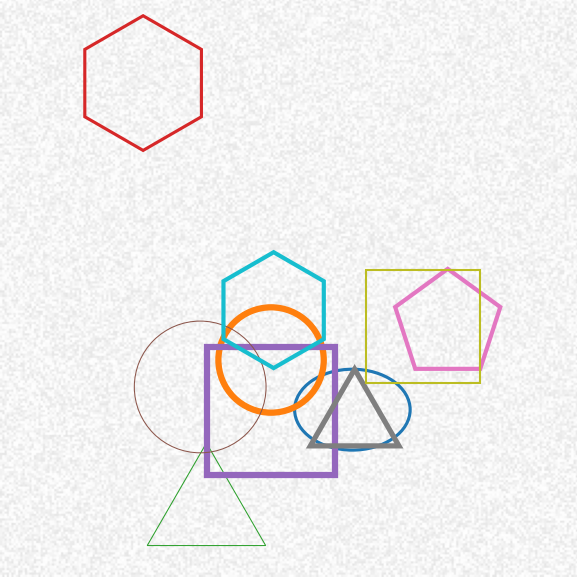[{"shape": "oval", "thickness": 1.5, "radius": 0.5, "center": [0.61, 0.29]}, {"shape": "circle", "thickness": 3, "radius": 0.46, "center": [0.469, 0.376]}, {"shape": "triangle", "thickness": 0.5, "radius": 0.59, "center": [0.357, 0.114]}, {"shape": "hexagon", "thickness": 1.5, "radius": 0.58, "center": [0.248, 0.855]}, {"shape": "square", "thickness": 3, "radius": 0.55, "center": [0.469, 0.288]}, {"shape": "circle", "thickness": 0.5, "radius": 0.57, "center": [0.347, 0.329]}, {"shape": "pentagon", "thickness": 2, "radius": 0.48, "center": [0.775, 0.438]}, {"shape": "triangle", "thickness": 2.5, "radius": 0.44, "center": [0.614, 0.271]}, {"shape": "square", "thickness": 1, "radius": 0.49, "center": [0.733, 0.433]}, {"shape": "hexagon", "thickness": 2, "radius": 0.5, "center": [0.474, 0.462]}]